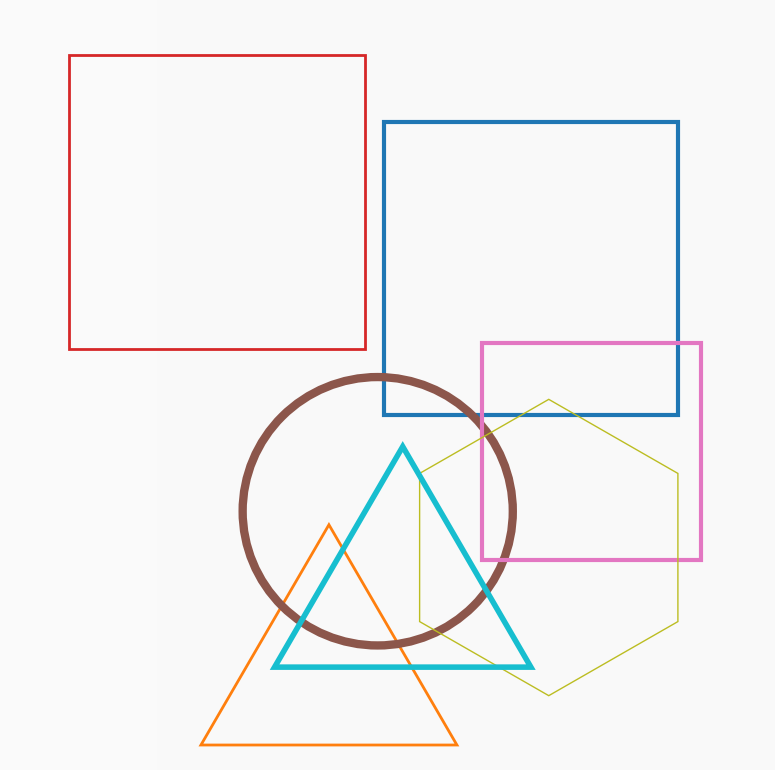[{"shape": "square", "thickness": 1.5, "radius": 0.95, "center": [0.685, 0.651]}, {"shape": "triangle", "thickness": 1, "radius": 0.95, "center": [0.424, 0.128]}, {"shape": "square", "thickness": 1, "radius": 0.95, "center": [0.28, 0.738]}, {"shape": "circle", "thickness": 3, "radius": 0.87, "center": [0.487, 0.336]}, {"shape": "square", "thickness": 1.5, "radius": 0.7, "center": [0.763, 0.414]}, {"shape": "hexagon", "thickness": 0.5, "radius": 0.96, "center": [0.708, 0.289]}, {"shape": "triangle", "thickness": 2, "radius": 0.95, "center": [0.52, 0.229]}]